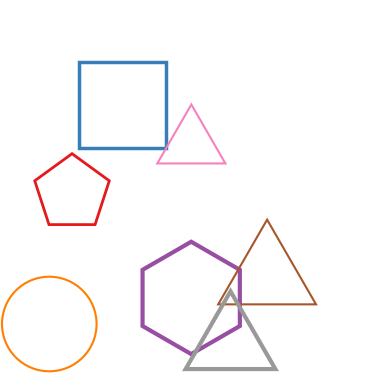[{"shape": "pentagon", "thickness": 2, "radius": 0.51, "center": [0.187, 0.499]}, {"shape": "square", "thickness": 2.5, "radius": 0.56, "center": [0.318, 0.727]}, {"shape": "hexagon", "thickness": 3, "radius": 0.73, "center": [0.497, 0.226]}, {"shape": "circle", "thickness": 1.5, "radius": 0.61, "center": [0.128, 0.158]}, {"shape": "triangle", "thickness": 1.5, "radius": 0.73, "center": [0.694, 0.283]}, {"shape": "triangle", "thickness": 1.5, "radius": 0.51, "center": [0.497, 0.626]}, {"shape": "triangle", "thickness": 3, "radius": 0.67, "center": [0.599, 0.109]}]